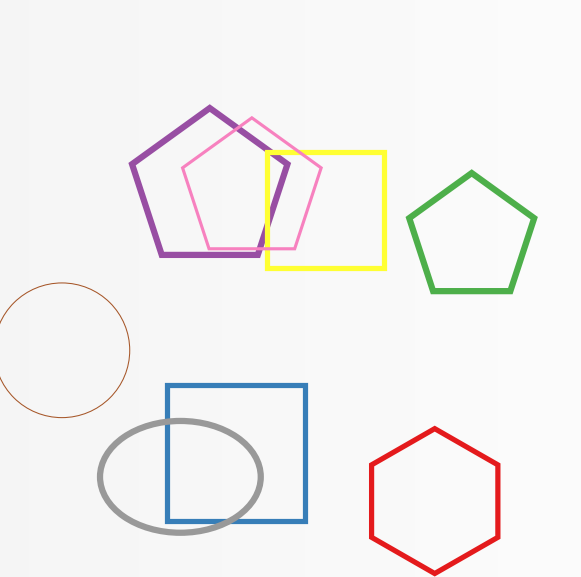[{"shape": "hexagon", "thickness": 2.5, "radius": 0.63, "center": [0.748, 0.131]}, {"shape": "square", "thickness": 2.5, "radius": 0.59, "center": [0.406, 0.214]}, {"shape": "pentagon", "thickness": 3, "radius": 0.57, "center": [0.812, 0.586]}, {"shape": "pentagon", "thickness": 3, "radius": 0.7, "center": [0.361, 0.671]}, {"shape": "square", "thickness": 2.5, "radius": 0.5, "center": [0.56, 0.636]}, {"shape": "circle", "thickness": 0.5, "radius": 0.58, "center": [0.107, 0.393]}, {"shape": "pentagon", "thickness": 1.5, "radius": 0.63, "center": [0.433, 0.67]}, {"shape": "oval", "thickness": 3, "radius": 0.69, "center": [0.31, 0.173]}]